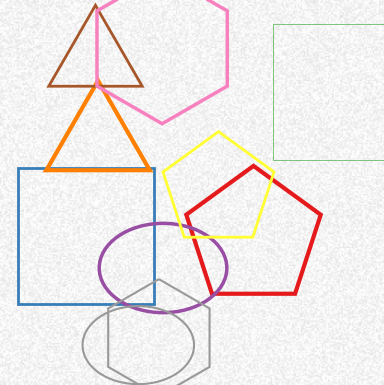[{"shape": "pentagon", "thickness": 3, "radius": 0.92, "center": [0.658, 0.386]}, {"shape": "square", "thickness": 2, "radius": 0.88, "center": [0.224, 0.388]}, {"shape": "square", "thickness": 0.5, "radius": 0.88, "center": [0.887, 0.761]}, {"shape": "oval", "thickness": 2.5, "radius": 0.83, "center": [0.423, 0.304]}, {"shape": "triangle", "thickness": 3, "radius": 0.78, "center": [0.255, 0.635]}, {"shape": "pentagon", "thickness": 2, "radius": 0.76, "center": [0.568, 0.507]}, {"shape": "triangle", "thickness": 2, "radius": 0.7, "center": [0.248, 0.846]}, {"shape": "hexagon", "thickness": 2.5, "radius": 0.98, "center": [0.421, 0.874]}, {"shape": "hexagon", "thickness": 1.5, "radius": 0.76, "center": [0.413, 0.123]}, {"shape": "oval", "thickness": 1.5, "radius": 0.72, "center": [0.359, 0.104]}]